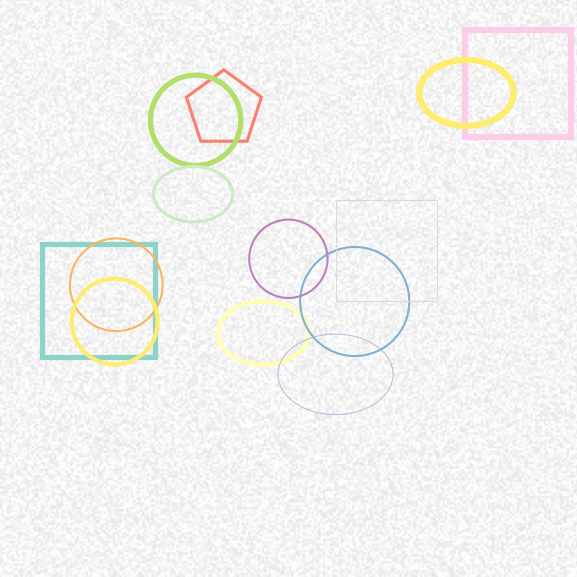[{"shape": "square", "thickness": 2.5, "radius": 0.49, "center": [0.171, 0.479]}, {"shape": "oval", "thickness": 2, "radius": 0.39, "center": [0.456, 0.423]}, {"shape": "oval", "thickness": 0.5, "radius": 0.5, "center": [0.581, 0.351]}, {"shape": "pentagon", "thickness": 1.5, "radius": 0.34, "center": [0.388, 0.81]}, {"shape": "circle", "thickness": 1, "radius": 0.47, "center": [0.614, 0.477]}, {"shape": "circle", "thickness": 1, "radius": 0.4, "center": [0.201, 0.506]}, {"shape": "circle", "thickness": 2.5, "radius": 0.39, "center": [0.339, 0.791]}, {"shape": "square", "thickness": 3, "radius": 0.46, "center": [0.897, 0.855]}, {"shape": "square", "thickness": 0.5, "radius": 0.44, "center": [0.669, 0.566]}, {"shape": "circle", "thickness": 1, "radius": 0.34, "center": [0.499, 0.551]}, {"shape": "oval", "thickness": 1.5, "radius": 0.34, "center": [0.334, 0.663]}, {"shape": "circle", "thickness": 2, "radius": 0.37, "center": [0.199, 0.442]}, {"shape": "oval", "thickness": 3, "radius": 0.41, "center": [0.808, 0.838]}]